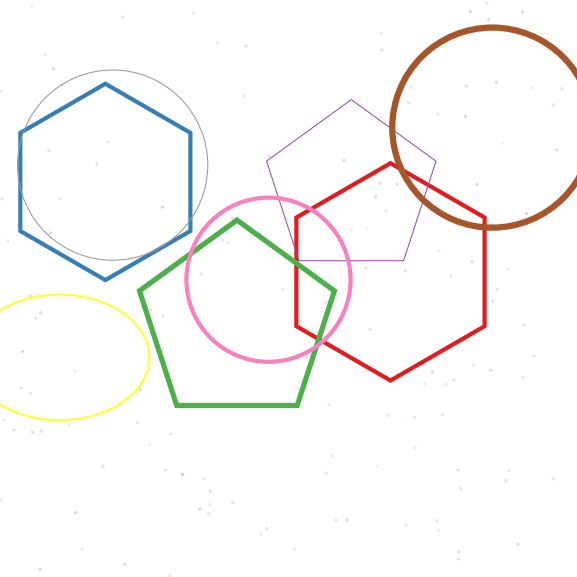[{"shape": "hexagon", "thickness": 2, "radius": 0.94, "center": [0.676, 0.528]}, {"shape": "hexagon", "thickness": 2, "radius": 0.85, "center": [0.182, 0.684]}, {"shape": "pentagon", "thickness": 2.5, "radius": 0.89, "center": [0.41, 0.441]}, {"shape": "pentagon", "thickness": 0.5, "radius": 0.77, "center": [0.608, 0.672]}, {"shape": "oval", "thickness": 1, "radius": 0.78, "center": [0.103, 0.38]}, {"shape": "circle", "thickness": 3, "radius": 0.87, "center": [0.852, 0.778]}, {"shape": "circle", "thickness": 2, "radius": 0.71, "center": [0.465, 0.515]}, {"shape": "circle", "thickness": 0.5, "radius": 0.82, "center": [0.195, 0.713]}]